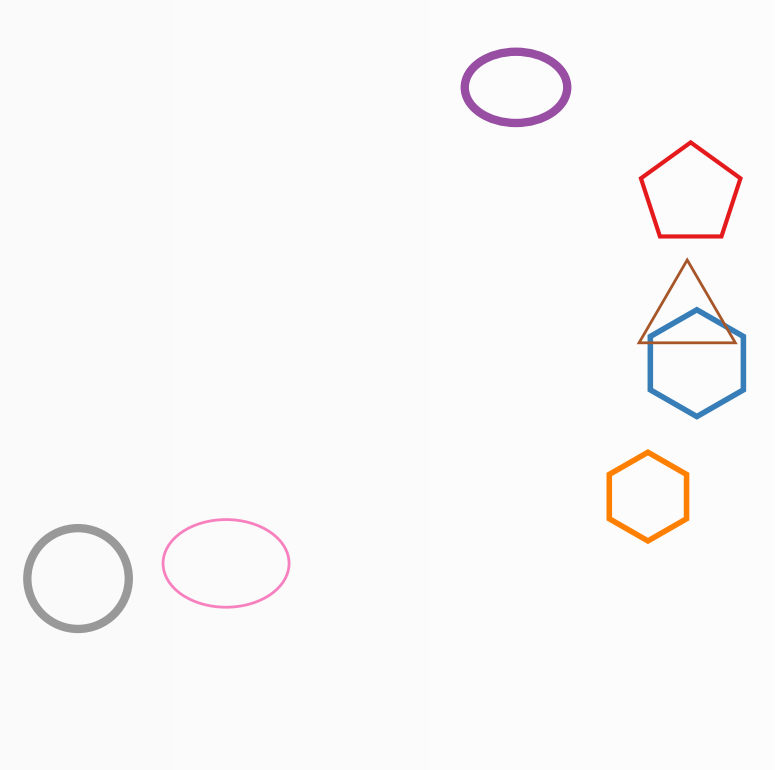[{"shape": "pentagon", "thickness": 1.5, "radius": 0.34, "center": [0.891, 0.748]}, {"shape": "hexagon", "thickness": 2, "radius": 0.35, "center": [0.899, 0.528]}, {"shape": "oval", "thickness": 3, "radius": 0.33, "center": [0.666, 0.887]}, {"shape": "hexagon", "thickness": 2, "radius": 0.29, "center": [0.836, 0.355]}, {"shape": "triangle", "thickness": 1, "radius": 0.36, "center": [0.887, 0.591]}, {"shape": "oval", "thickness": 1, "radius": 0.41, "center": [0.292, 0.268]}, {"shape": "circle", "thickness": 3, "radius": 0.33, "center": [0.101, 0.249]}]